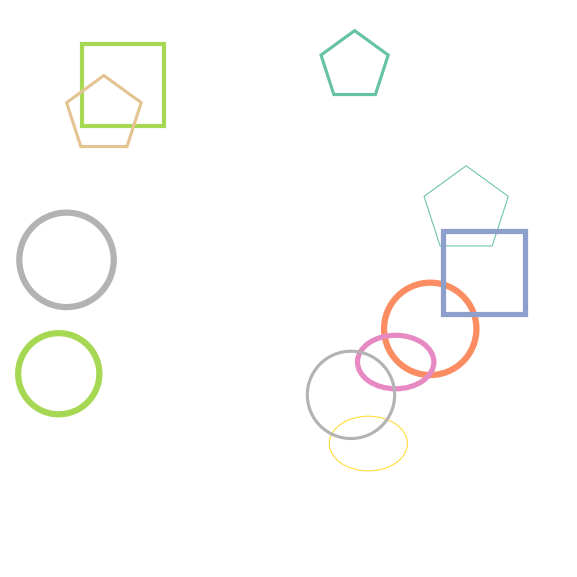[{"shape": "pentagon", "thickness": 0.5, "radius": 0.38, "center": [0.807, 0.635]}, {"shape": "pentagon", "thickness": 1.5, "radius": 0.31, "center": [0.614, 0.885]}, {"shape": "circle", "thickness": 3, "radius": 0.4, "center": [0.745, 0.43]}, {"shape": "square", "thickness": 2.5, "radius": 0.36, "center": [0.838, 0.527]}, {"shape": "oval", "thickness": 2.5, "radius": 0.33, "center": [0.685, 0.372]}, {"shape": "square", "thickness": 2, "radius": 0.35, "center": [0.213, 0.852]}, {"shape": "circle", "thickness": 3, "radius": 0.35, "center": [0.102, 0.352]}, {"shape": "oval", "thickness": 0.5, "radius": 0.34, "center": [0.638, 0.231]}, {"shape": "pentagon", "thickness": 1.5, "radius": 0.34, "center": [0.18, 0.8]}, {"shape": "circle", "thickness": 1.5, "radius": 0.38, "center": [0.608, 0.315]}, {"shape": "circle", "thickness": 3, "radius": 0.41, "center": [0.115, 0.549]}]